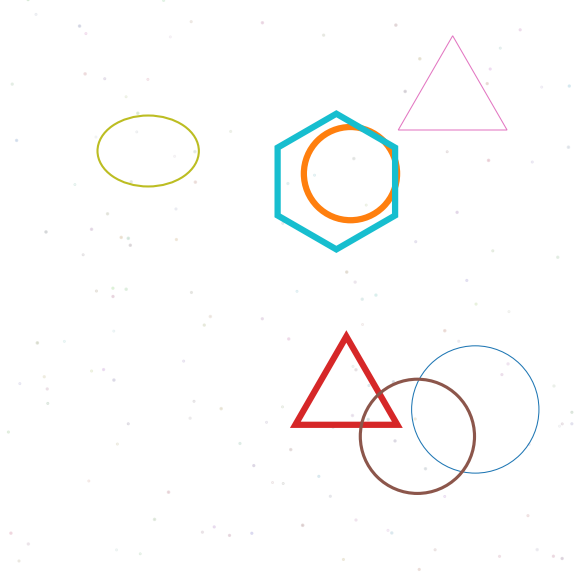[{"shape": "circle", "thickness": 0.5, "radius": 0.55, "center": [0.823, 0.29]}, {"shape": "circle", "thickness": 3, "radius": 0.4, "center": [0.607, 0.698]}, {"shape": "triangle", "thickness": 3, "radius": 0.51, "center": [0.6, 0.315]}, {"shape": "circle", "thickness": 1.5, "radius": 0.49, "center": [0.723, 0.244]}, {"shape": "triangle", "thickness": 0.5, "radius": 0.54, "center": [0.784, 0.828]}, {"shape": "oval", "thickness": 1, "radius": 0.44, "center": [0.257, 0.738]}, {"shape": "hexagon", "thickness": 3, "radius": 0.59, "center": [0.582, 0.685]}]